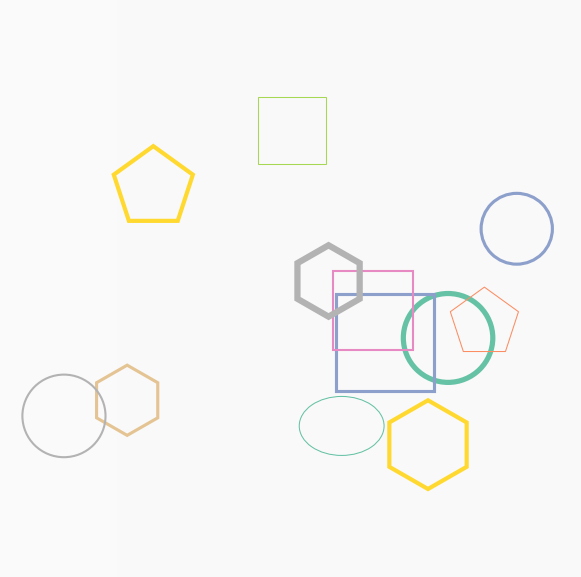[{"shape": "oval", "thickness": 0.5, "radius": 0.36, "center": [0.588, 0.262]}, {"shape": "circle", "thickness": 2.5, "radius": 0.38, "center": [0.771, 0.414]}, {"shape": "pentagon", "thickness": 0.5, "radius": 0.31, "center": [0.833, 0.44]}, {"shape": "circle", "thickness": 1.5, "radius": 0.31, "center": [0.889, 0.603]}, {"shape": "square", "thickness": 1.5, "radius": 0.42, "center": [0.662, 0.406]}, {"shape": "square", "thickness": 1, "radius": 0.35, "center": [0.642, 0.461]}, {"shape": "square", "thickness": 0.5, "radius": 0.29, "center": [0.502, 0.773]}, {"shape": "hexagon", "thickness": 2, "radius": 0.38, "center": [0.736, 0.229]}, {"shape": "pentagon", "thickness": 2, "radius": 0.36, "center": [0.264, 0.675]}, {"shape": "hexagon", "thickness": 1.5, "radius": 0.3, "center": [0.219, 0.306]}, {"shape": "hexagon", "thickness": 3, "radius": 0.31, "center": [0.565, 0.513]}, {"shape": "circle", "thickness": 1, "radius": 0.36, "center": [0.11, 0.279]}]